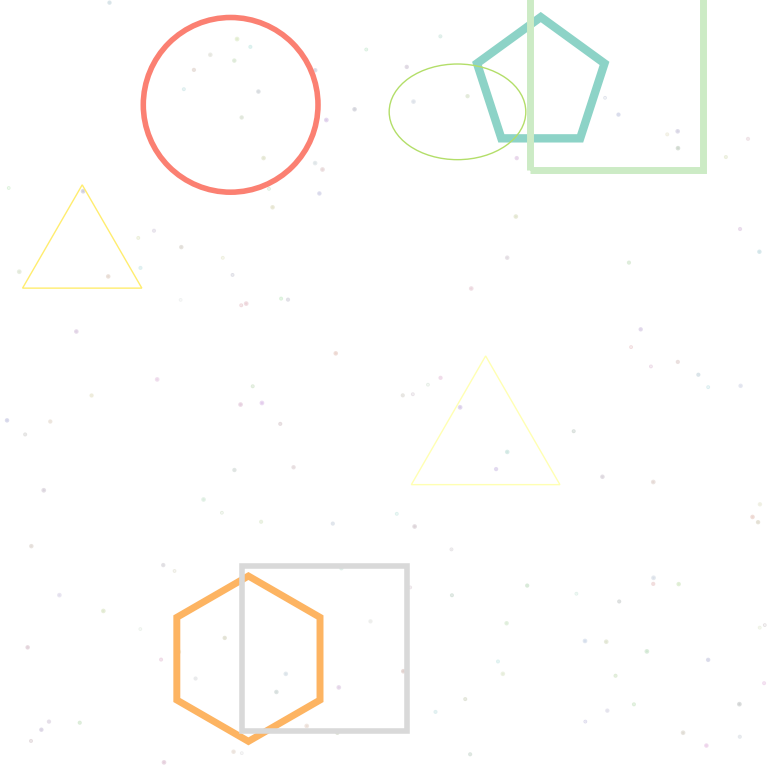[{"shape": "pentagon", "thickness": 3, "radius": 0.44, "center": [0.702, 0.891]}, {"shape": "triangle", "thickness": 0.5, "radius": 0.56, "center": [0.631, 0.426]}, {"shape": "circle", "thickness": 2, "radius": 0.57, "center": [0.3, 0.864]}, {"shape": "hexagon", "thickness": 2.5, "radius": 0.54, "center": [0.323, 0.145]}, {"shape": "oval", "thickness": 0.5, "radius": 0.44, "center": [0.594, 0.855]}, {"shape": "square", "thickness": 2, "radius": 0.54, "center": [0.422, 0.158]}, {"shape": "square", "thickness": 2.5, "radius": 0.56, "center": [0.801, 0.891]}, {"shape": "triangle", "thickness": 0.5, "radius": 0.45, "center": [0.107, 0.671]}]